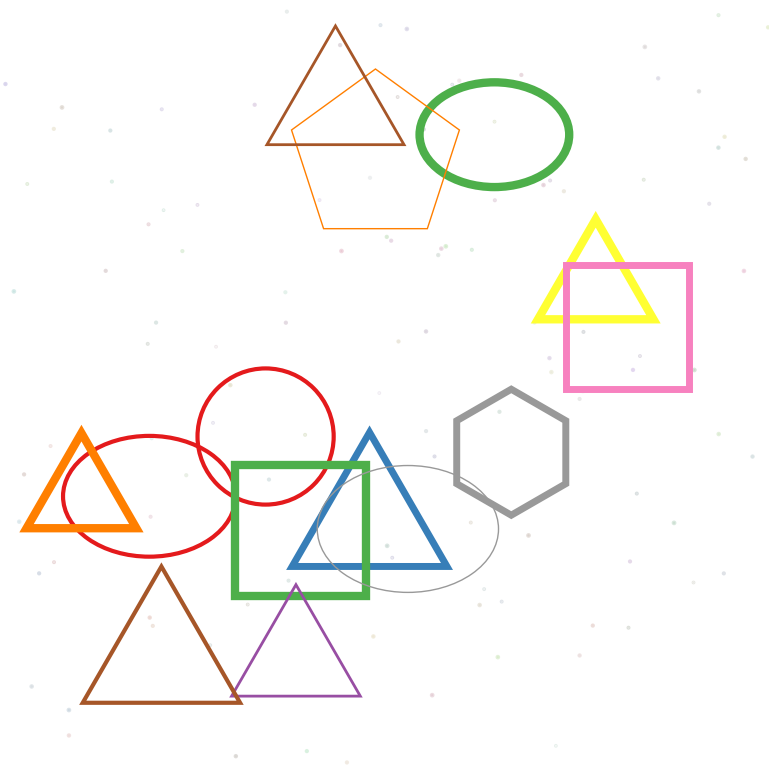[{"shape": "oval", "thickness": 1.5, "radius": 0.56, "center": [0.194, 0.355]}, {"shape": "circle", "thickness": 1.5, "radius": 0.44, "center": [0.345, 0.433]}, {"shape": "triangle", "thickness": 2.5, "radius": 0.58, "center": [0.48, 0.322]}, {"shape": "square", "thickness": 3, "radius": 0.43, "center": [0.391, 0.311]}, {"shape": "oval", "thickness": 3, "radius": 0.49, "center": [0.642, 0.825]}, {"shape": "triangle", "thickness": 1, "radius": 0.48, "center": [0.384, 0.144]}, {"shape": "pentagon", "thickness": 0.5, "radius": 0.57, "center": [0.488, 0.796]}, {"shape": "triangle", "thickness": 3, "radius": 0.41, "center": [0.106, 0.355]}, {"shape": "triangle", "thickness": 3, "radius": 0.43, "center": [0.774, 0.629]}, {"shape": "triangle", "thickness": 1, "radius": 0.51, "center": [0.436, 0.863]}, {"shape": "triangle", "thickness": 1.5, "radius": 0.59, "center": [0.21, 0.146]}, {"shape": "square", "thickness": 2.5, "radius": 0.4, "center": [0.815, 0.575]}, {"shape": "hexagon", "thickness": 2.5, "radius": 0.41, "center": [0.664, 0.413]}, {"shape": "oval", "thickness": 0.5, "radius": 0.59, "center": [0.53, 0.313]}]